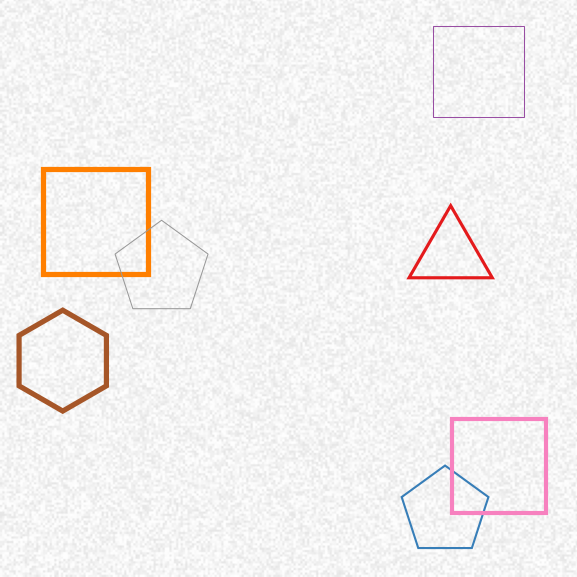[{"shape": "triangle", "thickness": 1.5, "radius": 0.42, "center": [0.78, 0.56]}, {"shape": "pentagon", "thickness": 1, "radius": 0.39, "center": [0.771, 0.114]}, {"shape": "square", "thickness": 0.5, "radius": 0.39, "center": [0.828, 0.876]}, {"shape": "square", "thickness": 2.5, "radius": 0.45, "center": [0.165, 0.616]}, {"shape": "hexagon", "thickness": 2.5, "radius": 0.44, "center": [0.109, 0.375]}, {"shape": "square", "thickness": 2, "radius": 0.41, "center": [0.864, 0.192]}, {"shape": "pentagon", "thickness": 0.5, "radius": 0.42, "center": [0.28, 0.533]}]